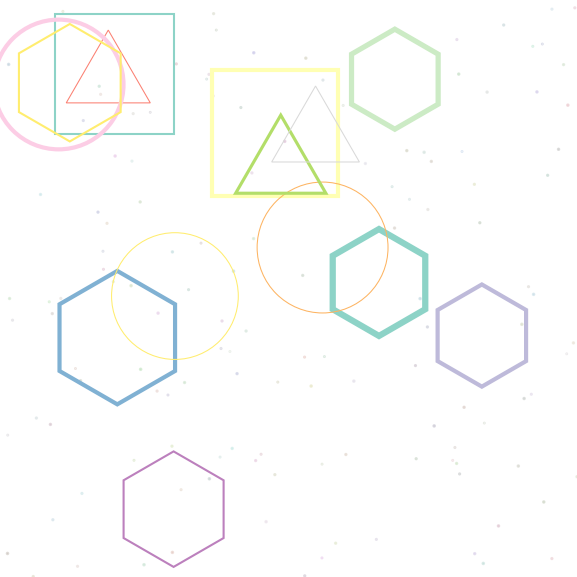[{"shape": "hexagon", "thickness": 3, "radius": 0.46, "center": [0.656, 0.51]}, {"shape": "square", "thickness": 1, "radius": 0.52, "center": [0.198, 0.871]}, {"shape": "square", "thickness": 2, "radius": 0.55, "center": [0.476, 0.769]}, {"shape": "hexagon", "thickness": 2, "radius": 0.44, "center": [0.834, 0.418]}, {"shape": "triangle", "thickness": 0.5, "radius": 0.42, "center": [0.187, 0.863]}, {"shape": "hexagon", "thickness": 2, "radius": 0.58, "center": [0.203, 0.415]}, {"shape": "circle", "thickness": 0.5, "radius": 0.57, "center": [0.559, 0.571]}, {"shape": "triangle", "thickness": 1.5, "radius": 0.45, "center": [0.486, 0.71]}, {"shape": "circle", "thickness": 2, "radius": 0.56, "center": [0.102, 0.853]}, {"shape": "triangle", "thickness": 0.5, "radius": 0.44, "center": [0.546, 0.762]}, {"shape": "hexagon", "thickness": 1, "radius": 0.5, "center": [0.301, 0.117]}, {"shape": "hexagon", "thickness": 2.5, "radius": 0.43, "center": [0.684, 0.862]}, {"shape": "hexagon", "thickness": 1, "radius": 0.51, "center": [0.121, 0.856]}, {"shape": "circle", "thickness": 0.5, "radius": 0.55, "center": [0.303, 0.486]}]